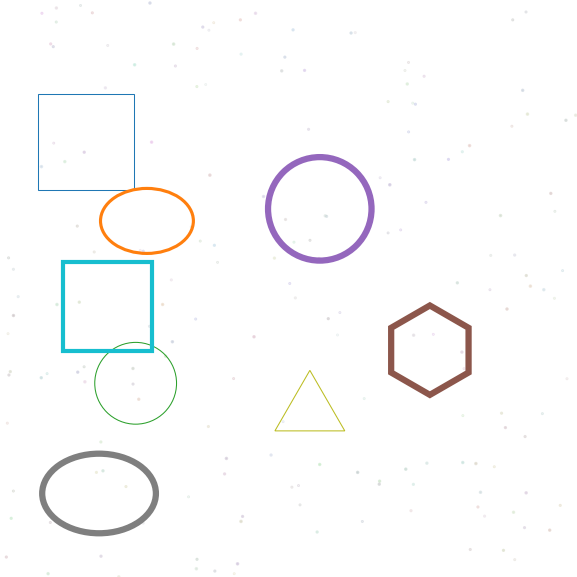[{"shape": "square", "thickness": 0.5, "radius": 0.41, "center": [0.149, 0.754]}, {"shape": "oval", "thickness": 1.5, "radius": 0.4, "center": [0.254, 0.617]}, {"shape": "circle", "thickness": 0.5, "radius": 0.35, "center": [0.235, 0.335]}, {"shape": "circle", "thickness": 3, "radius": 0.45, "center": [0.554, 0.637]}, {"shape": "hexagon", "thickness": 3, "radius": 0.39, "center": [0.744, 0.393]}, {"shape": "oval", "thickness": 3, "radius": 0.49, "center": [0.172, 0.145]}, {"shape": "triangle", "thickness": 0.5, "radius": 0.35, "center": [0.537, 0.288]}, {"shape": "square", "thickness": 2, "radius": 0.39, "center": [0.186, 0.469]}]